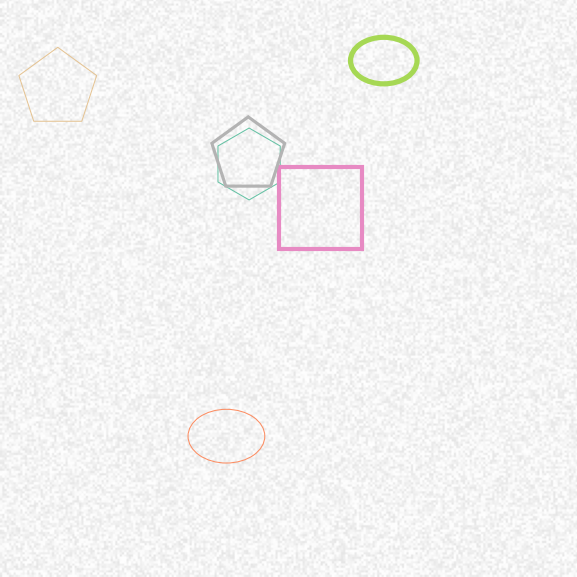[{"shape": "hexagon", "thickness": 0.5, "radius": 0.31, "center": [0.431, 0.715]}, {"shape": "oval", "thickness": 0.5, "radius": 0.33, "center": [0.392, 0.244]}, {"shape": "square", "thickness": 2, "radius": 0.36, "center": [0.555, 0.639]}, {"shape": "oval", "thickness": 2.5, "radius": 0.29, "center": [0.665, 0.894]}, {"shape": "pentagon", "thickness": 0.5, "radius": 0.35, "center": [0.1, 0.846]}, {"shape": "pentagon", "thickness": 1.5, "radius": 0.33, "center": [0.43, 0.73]}]